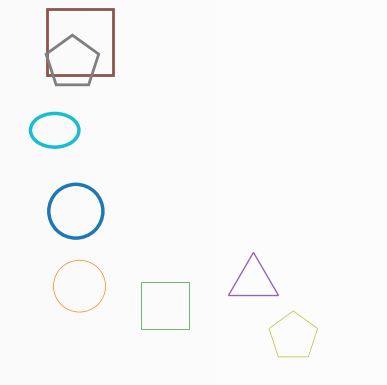[{"shape": "circle", "thickness": 2.5, "radius": 0.35, "center": [0.196, 0.451]}, {"shape": "circle", "thickness": 0.5, "radius": 0.34, "center": [0.205, 0.257]}, {"shape": "square", "thickness": 0.5, "radius": 0.31, "center": [0.426, 0.207]}, {"shape": "triangle", "thickness": 1, "radius": 0.37, "center": [0.654, 0.27]}, {"shape": "square", "thickness": 2, "radius": 0.43, "center": [0.207, 0.89]}, {"shape": "pentagon", "thickness": 2, "radius": 0.36, "center": [0.187, 0.837]}, {"shape": "pentagon", "thickness": 0.5, "radius": 0.33, "center": [0.757, 0.126]}, {"shape": "oval", "thickness": 2.5, "radius": 0.31, "center": [0.141, 0.662]}]